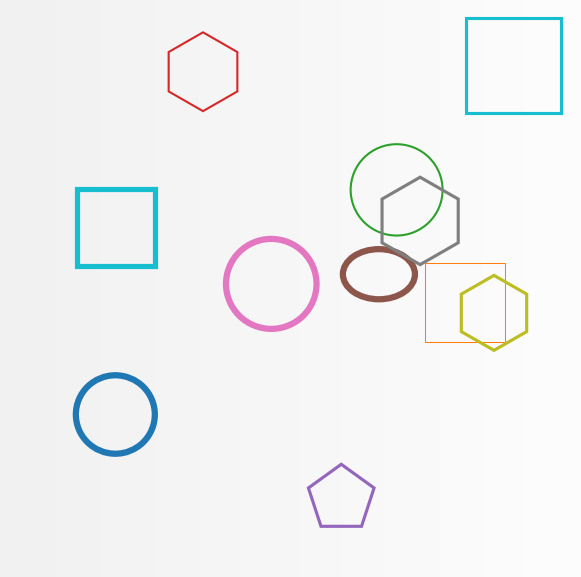[{"shape": "circle", "thickness": 3, "radius": 0.34, "center": [0.198, 0.281]}, {"shape": "square", "thickness": 0.5, "radius": 0.34, "center": [0.8, 0.475]}, {"shape": "circle", "thickness": 1, "radius": 0.4, "center": [0.682, 0.67]}, {"shape": "hexagon", "thickness": 1, "radius": 0.34, "center": [0.349, 0.875]}, {"shape": "pentagon", "thickness": 1.5, "radius": 0.3, "center": [0.587, 0.136]}, {"shape": "oval", "thickness": 3, "radius": 0.31, "center": [0.652, 0.524]}, {"shape": "circle", "thickness": 3, "radius": 0.39, "center": [0.467, 0.508]}, {"shape": "hexagon", "thickness": 1.5, "radius": 0.38, "center": [0.723, 0.617]}, {"shape": "hexagon", "thickness": 1.5, "radius": 0.32, "center": [0.85, 0.457]}, {"shape": "square", "thickness": 1.5, "radius": 0.41, "center": [0.884, 0.886]}, {"shape": "square", "thickness": 2.5, "radius": 0.33, "center": [0.2, 0.605]}]